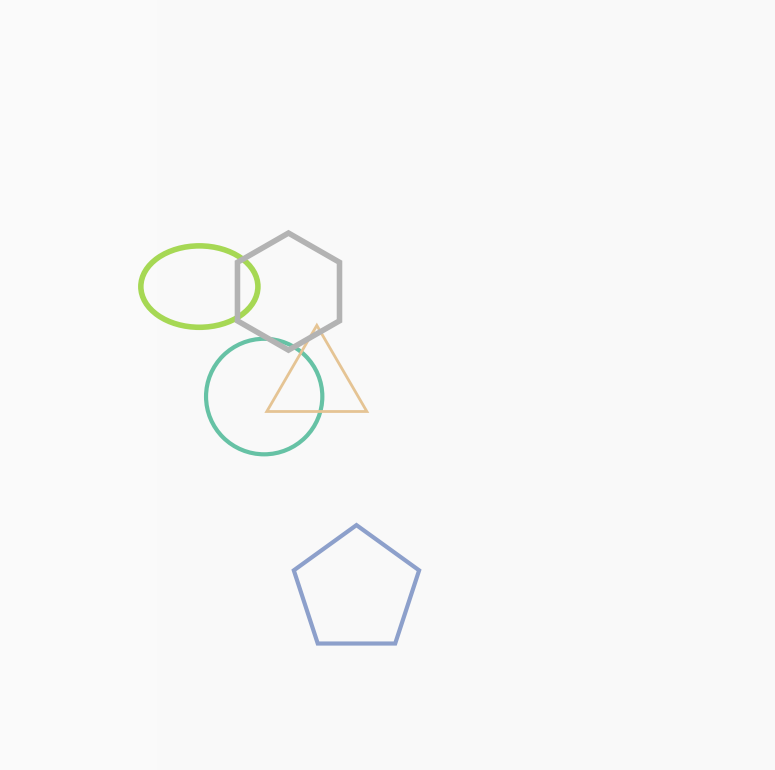[{"shape": "circle", "thickness": 1.5, "radius": 0.38, "center": [0.341, 0.485]}, {"shape": "pentagon", "thickness": 1.5, "radius": 0.43, "center": [0.46, 0.233]}, {"shape": "oval", "thickness": 2, "radius": 0.38, "center": [0.257, 0.628]}, {"shape": "triangle", "thickness": 1, "radius": 0.37, "center": [0.409, 0.503]}, {"shape": "hexagon", "thickness": 2, "radius": 0.38, "center": [0.372, 0.621]}]